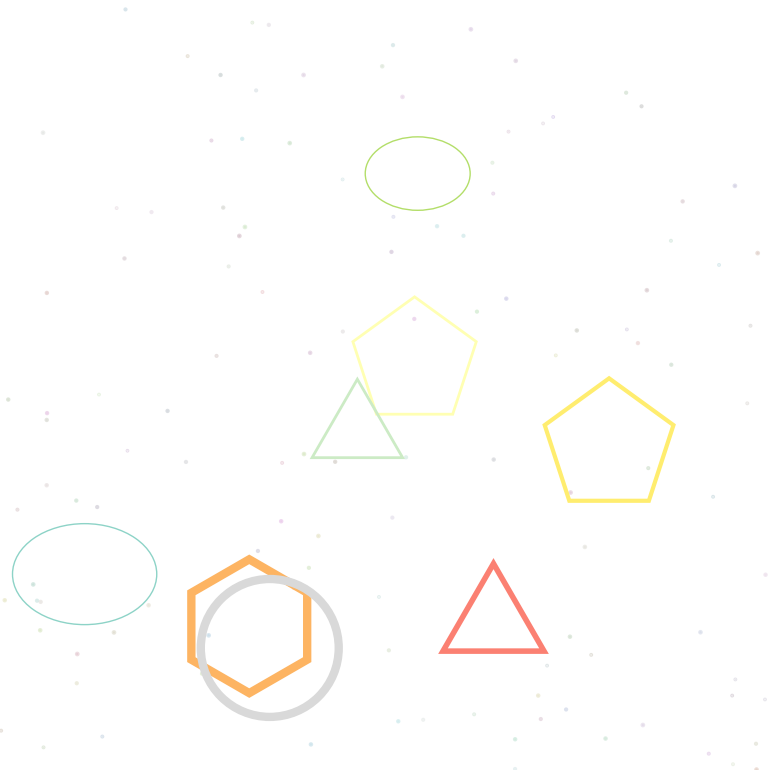[{"shape": "oval", "thickness": 0.5, "radius": 0.47, "center": [0.11, 0.254]}, {"shape": "pentagon", "thickness": 1, "radius": 0.42, "center": [0.538, 0.53]}, {"shape": "triangle", "thickness": 2, "radius": 0.38, "center": [0.641, 0.192]}, {"shape": "hexagon", "thickness": 3, "radius": 0.43, "center": [0.324, 0.187]}, {"shape": "oval", "thickness": 0.5, "radius": 0.34, "center": [0.542, 0.775]}, {"shape": "circle", "thickness": 3, "radius": 0.45, "center": [0.35, 0.159]}, {"shape": "triangle", "thickness": 1, "radius": 0.34, "center": [0.464, 0.44]}, {"shape": "pentagon", "thickness": 1.5, "radius": 0.44, "center": [0.791, 0.421]}]